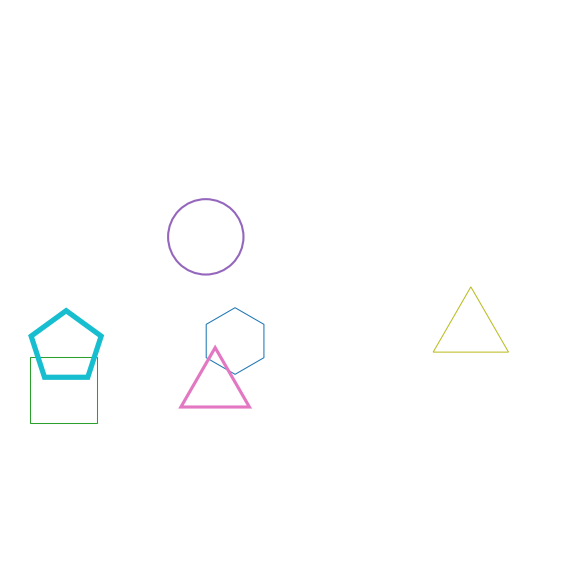[{"shape": "hexagon", "thickness": 0.5, "radius": 0.29, "center": [0.407, 0.409]}, {"shape": "square", "thickness": 0.5, "radius": 0.29, "center": [0.11, 0.324]}, {"shape": "circle", "thickness": 1, "radius": 0.33, "center": [0.356, 0.589]}, {"shape": "triangle", "thickness": 1.5, "radius": 0.34, "center": [0.373, 0.329]}, {"shape": "triangle", "thickness": 0.5, "radius": 0.38, "center": [0.815, 0.427]}, {"shape": "pentagon", "thickness": 2.5, "radius": 0.32, "center": [0.115, 0.397]}]